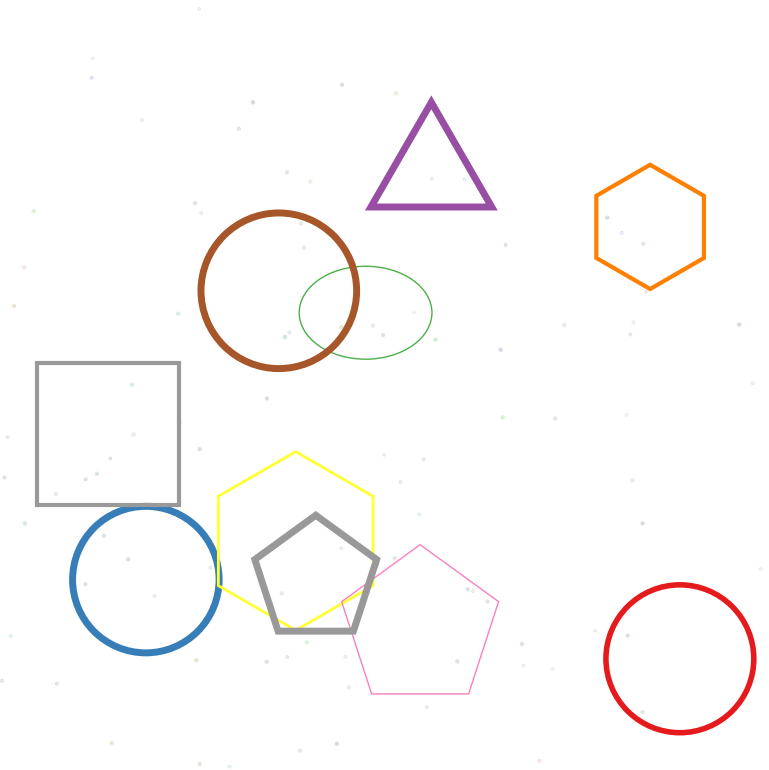[{"shape": "circle", "thickness": 2, "radius": 0.48, "center": [0.883, 0.144]}, {"shape": "circle", "thickness": 2.5, "radius": 0.48, "center": [0.189, 0.247]}, {"shape": "oval", "thickness": 0.5, "radius": 0.43, "center": [0.475, 0.594]}, {"shape": "triangle", "thickness": 2.5, "radius": 0.45, "center": [0.56, 0.776]}, {"shape": "hexagon", "thickness": 1.5, "radius": 0.4, "center": [0.844, 0.705]}, {"shape": "hexagon", "thickness": 1, "radius": 0.58, "center": [0.384, 0.297]}, {"shape": "circle", "thickness": 2.5, "radius": 0.51, "center": [0.362, 0.622]}, {"shape": "pentagon", "thickness": 0.5, "radius": 0.54, "center": [0.546, 0.185]}, {"shape": "square", "thickness": 1.5, "radius": 0.46, "center": [0.141, 0.436]}, {"shape": "pentagon", "thickness": 2.5, "radius": 0.42, "center": [0.41, 0.248]}]